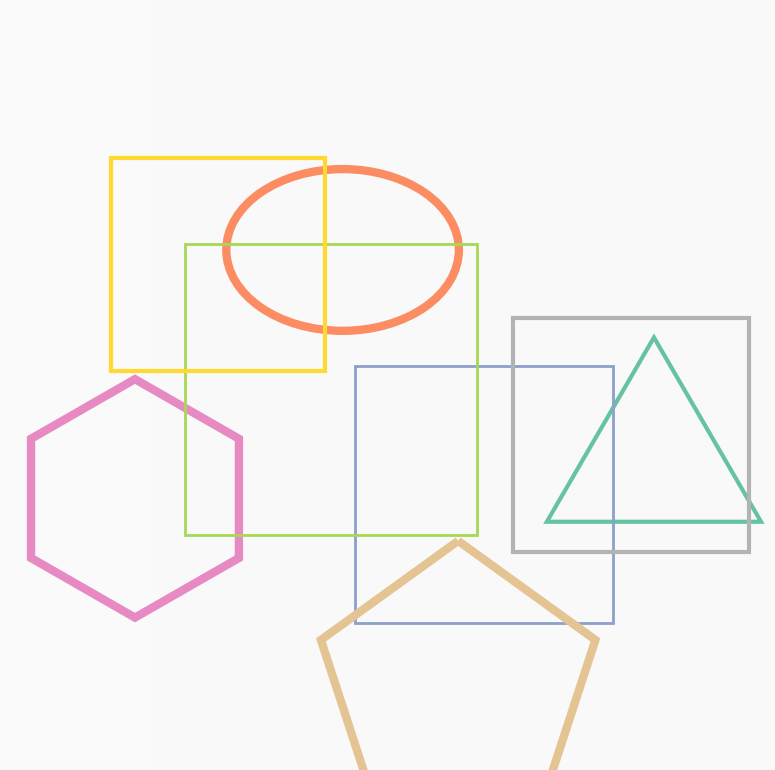[{"shape": "triangle", "thickness": 1.5, "radius": 0.8, "center": [0.844, 0.402]}, {"shape": "oval", "thickness": 3, "radius": 0.75, "center": [0.442, 0.675]}, {"shape": "square", "thickness": 1, "radius": 0.83, "center": [0.624, 0.358]}, {"shape": "hexagon", "thickness": 3, "radius": 0.77, "center": [0.174, 0.353]}, {"shape": "square", "thickness": 1, "radius": 0.94, "center": [0.427, 0.494]}, {"shape": "square", "thickness": 1.5, "radius": 0.69, "center": [0.281, 0.657]}, {"shape": "pentagon", "thickness": 3, "radius": 0.93, "center": [0.591, 0.111]}, {"shape": "square", "thickness": 1.5, "radius": 0.76, "center": [0.814, 0.435]}]